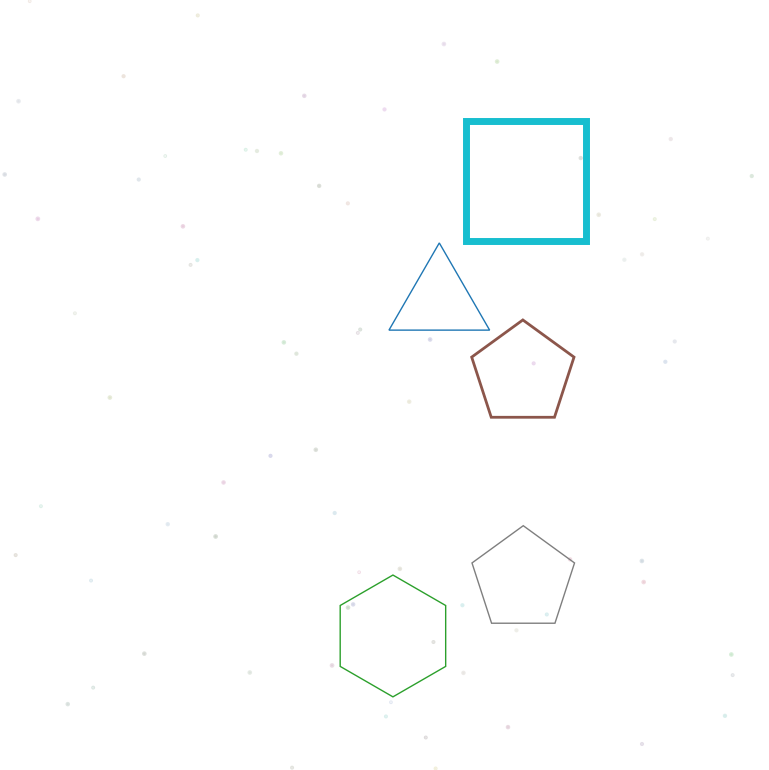[{"shape": "triangle", "thickness": 0.5, "radius": 0.38, "center": [0.571, 0.609]}, {"shape": "hexagon", "thickness": 0.5, "radius": 0.4, "center": [0.51, 0.174]}, {"shape": "pentagon", "thickness": 1, "radius": 0.35, "center": [0.679, 0.515]}, {"shape": "pentagon", "thickness": 0.5, "radius": 0.35, "center": [0.68, 0.247]}, {"shape": "square", "thickness": 2.5, "radius": 0.39, "center": [0.684, 0.765]}]